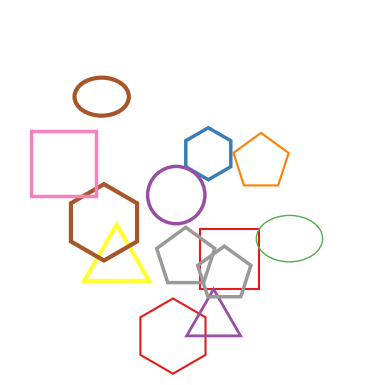[{"shape": "hexagon", "thickness": 1.5, "radius": 0.49, "center": [0.449, 0.127]}, {"shape": "square", "thickness": 1.5, "radius": 0.38, "center": [0.597, 0.327]}, {"shape": "hexagon", "thickness": 2.5, "radius": 0.34, "center": [0.541, 0.601]}, {"shape": "oval", "thickness": 1, "radius": 0.43, "center": [0.752, 0.38]}, {"shape": "triangle", "thickness": 2, "radius": 0.4, "center": [0.555, 0.168]}, {"shape": "circle", "thickness": 2.5, "radius": 0.37, "center": [0.458, 0.493]}, {"shape": "pentagon", "thickness": 1.5, "radius": 0.38, "center": [0.678, 0.579]}, {"shape": "triangle", "thickness": 3, "radius": 0.49, "center": [0.303, 0.319]}, {"shape": "oval", "thickness": 3, "radius": 0.35, "center": [0.264, 0.749]}, {"shape": "hexagon", "thickness": 3, "radius": 0.5, "center": [0.27, 0.422]}, {"shape": "square", "thickness": 2.5, "radius": 0.43, "center": [0.165, 0.575]}, {"shape": "pentagon", "thickness": 2.5, "radius": 0.4, "center": [0.482, 0.33]}, {"shape": "pentagon", "thickness": 2.5, "radius": 0.36, "center": [0.583, 0.288]}]